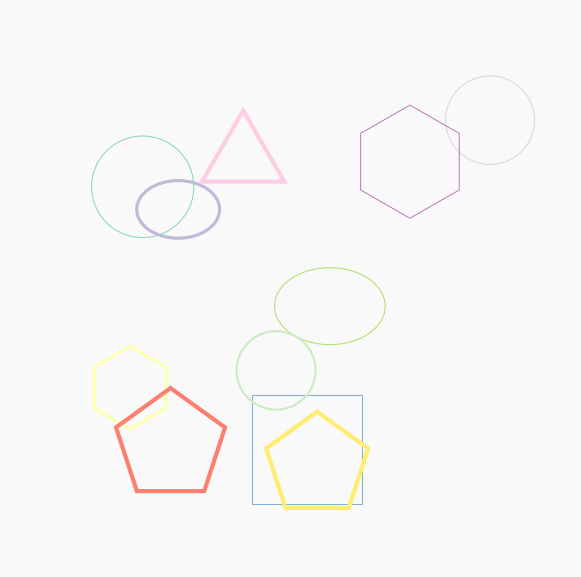[{"shape": "circle", "thickness": 0.5, "radius": 0.44, "center": [0.245, 0.676]}, {"shape": "hexagon", "thickness": 1.5, "radius": 0.36, "center": [0.224, 0.328]}, {"shape": "oval", "thickness": 1.5, "radius": 0.36, "center": [0.307, 0.637]}, {"shape": "pentagon", "thickness": 2, "radius": 0.49, "center": [0.293, 0.229]}, {"shape": "square", "thickness": 0.5, "radius": 0.47, "center": [0.528, 0.22]}, {"shape": "oval", "thickness": 0.5, "radius": 0.48, "center": [0.567, 0.469]}, {"shape": "triangle", "thickness": 2, "radius": 0.41, "center": [0.418, 0.726]}, {"shape": "circle", "thickness": 0.5, "radius": 0.38, "center": [0.843, 0.791]}, {"shape": "hexagon", "thickness": 0.5, "radius": 0.49, "center": [0.705, 0.719]}, {"shape": "circle", "thickness": 1, "radius": 0.34, "center": [0.475, 0.358]}, {"shape": "pentagon", "thickness": 2, "radius": 0.46, "center": [0.546, 0.194]}]